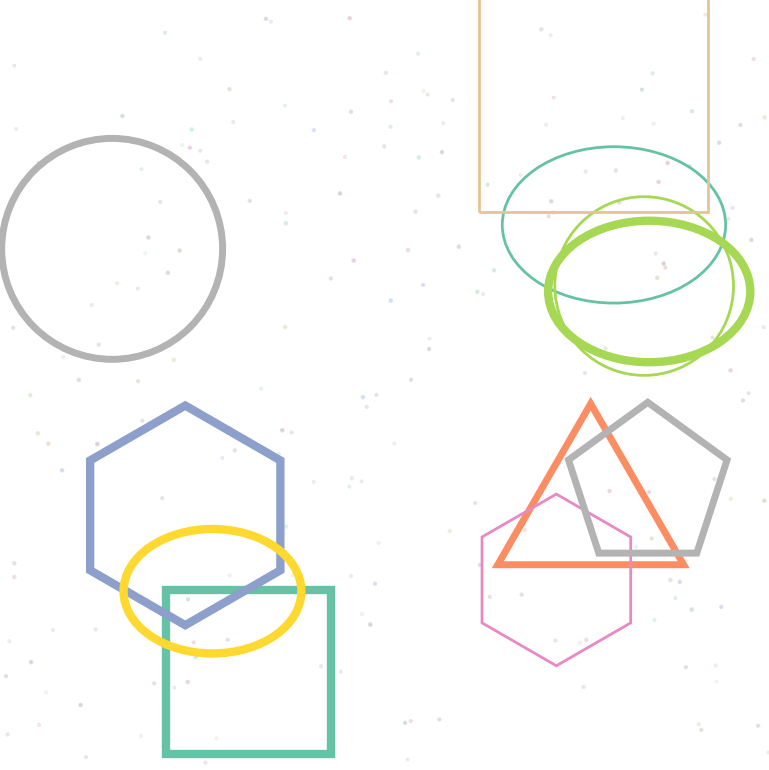[{"shape": "square", "thickness": 3, "radius": 0.53, "center": [0.323, 0.127]}, {"shape": "oval", "thickness": 1, "radius": 0.73, "center": [0.797, 0.708]}, {"shape": "triangle", "thickness": 2.5, "radius": 0.7, "center": [0.767, 0.336]}, {"shape": "hexagon", "thickness": 3, "radius": 0.71, "center": [0.241, 0.331]}, {"shape": "hexagon", "thickness": 1, "radius": 0.56, "center": [0.723, 0.247]}, {"shape": "circle", "thickness": 1, "radius": 0.58, "center": [0.837, 0.629]}, {"shape": "oval", "thickness": 3, "radius": 0.66, "center": [0.843, 0.621]}, {"shape": "oval", "thickness": 3, "radius": 0.58, "center": [0.276, 0.232]}, {"shape": "square", "thickness": 1, "radius": 0.74, "center": [0.771, 0.873]}, {"shape": "circle", "thickness": 2.5, "radius": 0.72, "center": [0.146, 0.677]}, {"shape": "pentagon", "thickness": 2.5, "radius": 0.54, "center": [0.841, 0.369]}]